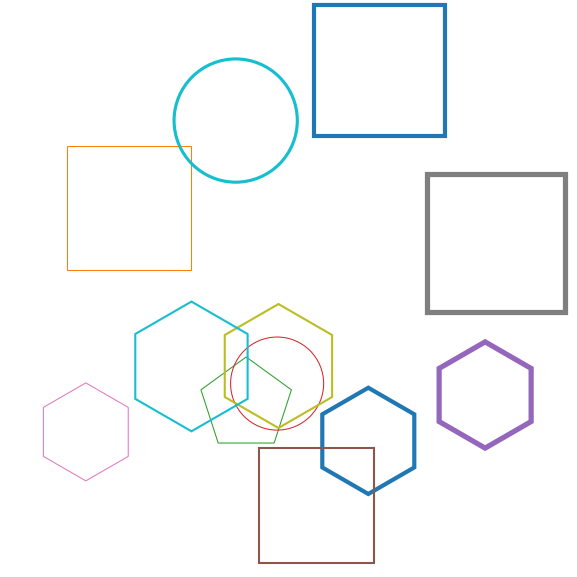[{"shape": "hexagon", "thickness": 2, "radius": 0.46, "center": [0.638, 0.236]}, {"shape": "square", "thickness": 2, "radius": 0.57, "center": [0.657, 0.877]}, {"shape": "square", "thickness": 0.5, "radius": 0.54, "center": [0.223, 0.639]}, {"shape": "pentagon", "thickness": 0.5, "radius": 0.41, "center": [0.426, 0.299]}, {"shape": "circle", "thickness": 0.5, "radius": 0.4, "center": [0.48, 0.335]}, {"shape": "hexagon", "thickness": 2.5, "radius": 0.46, "center": [0.84, 0.315]}, {"shape": "square", "thickness": 1, "radius": 0.5, "center": [0.548, 0.124]}, {"shape": "hexagon", "thickness": 0.5, "radius": 0.42, "center": [0.149, 0.251]}, {"shape": "square", "thickness": 2.5, "radius": 0.6, "center": [0.859, 0.578]}, {"shape": "hexagon", "thickness": 1, "radius": 0.54, "center": [0.482, 0.365]}, {"shape": "hexagon", "thickness": 1, "radius": 0.56, "center": [0.332, 0.365]}, {"shape": "circle", "thickness": 1.5, "radius": 0.53, "center": [0.408, 0.79]}]